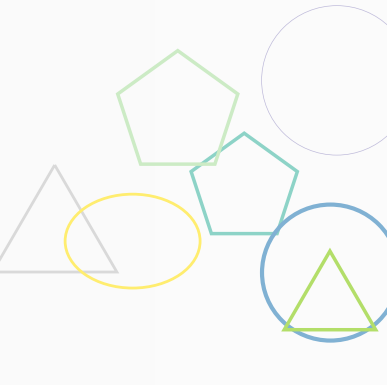[{"shape": "pentagon", "thickness": 2.5, "radius": 0.72, "center": [0.63, 0.51]}, {"shape": "circle", "thickness": 0.5, "radius": 0.97, "center": [0.869, 0.791]}, {"shape": "circle", "thickness": 3, "radius": 0.88, "center": [0.853, 0.292]}, {"shape": "triangle", "thickness": 2.5, "radius": 0.68, "center": [0.851, 0.212]}, {"shape": "triangle", "thickness": 2, "radius": 0.93, "center": [0.141, 0.386]}, {"shape": "pentagon", "thickness": 2.5, "radius": 0.81, "center": [0.459, 0.705]}, {"shape": "oval", "thickness": 2, "radius": 0.87, "center": [0.342, 0.374]}]